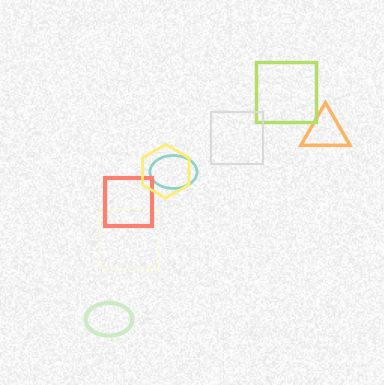[{"shape": "oval", "thickness": 2, "radius": 0.31, "center": [0.451, 0.553]}, {"shape": "square", "thickness": 0.5, "radius": 0.39, "center": [0.335, 0.382]}, {"shape": "square", "thickness": 3, "radius": 0.31, "center": [0.333, 0.475]}, {"shape": "triangle", "thickness": 2.5, "radius": 0.37, "center": [0.845, 0.659]}, {"shape": "square", "thickness": 2.5, "radius": 0.39, "center": [0.743, 0.762]}, {"shape": "square", "thickness": 1.5, "radius": 0.34, "center": [0.616, 0.642]}, {"shape": "oval", "thickness": 3, "radius": 0.3, "center": [0.283, 0.171]}, {"shape": "hexagon", "thickness": 2, "radius": 0.35, "center": [0.43, 0.555]}]